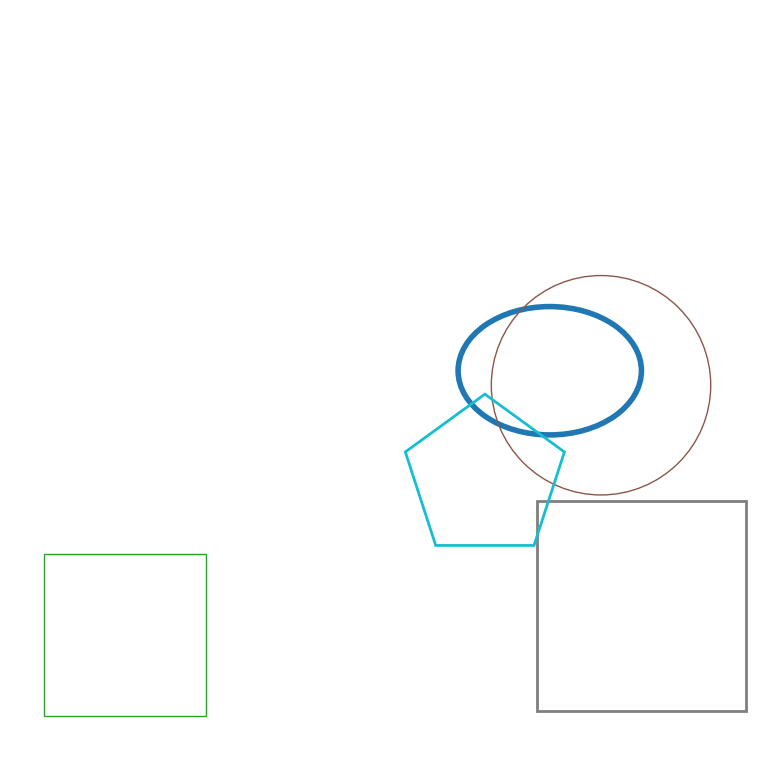[{"shape": "oval", "thickness": 2, "radius": 0.6, "center": [0.714, 0.519]}, {"shape": "square", "thickness": 0.5, "radius": 0.53, "center": [0.162, 0.175]}, {"shape": "circle", "thickness": 0.5, "radius": 0.71, "center": [0.781, 0.5]}, {"shape": "square", "thickness": 1, "radius": 0.68, "center": [0.833, 0.213]}, {"shape": "pentagon", "thickness": 1, "radius": 0.54, "center": [0.63, 0.379]}]